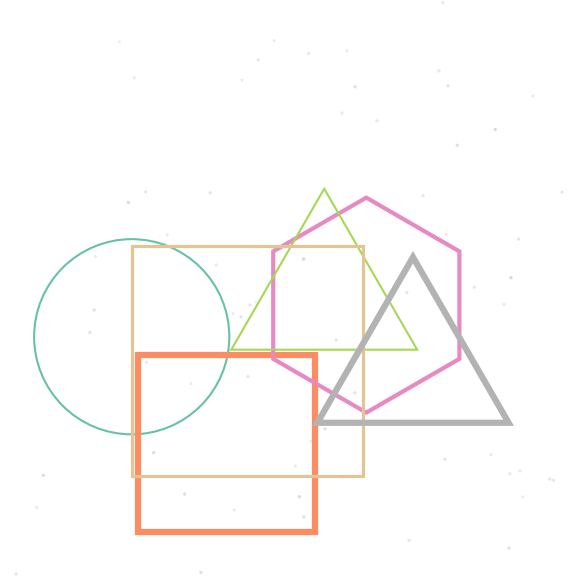[{"shape": "circle", "thickness": 1, "radius": 0.85, "center": [0.228, 0.416]}, {"shape": "square", "thickness": 3, "radius": 0.77, "center": [0.392, 0.231]}, {"shape": "hexagon", "thickness": 2, "radius": 0.93, "center": [0.634, 0.471]}, {"shape": "triangle", "thickness": 1, "radius": 0.93, "center": [0.561, 0.487]}, {"shape": "square", "thickness": 1.5, "radius": 1.0, "center": [0.428, 0.374]}, {"shape": "triangle", "thickness": 3, "radius": 0.96, "center": [0.715, 0.363]}]